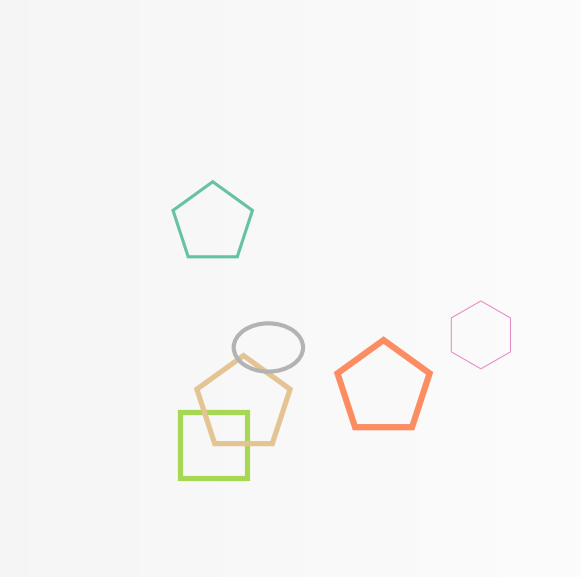[{"shape": "pentagon", "thickness": 1.5, "radius": 0.36, "center": [0.366, 0.613]}, {"shape": "pentagon", "thickness": 3, "radius": 0.42, "center": [0.66, 0.327]}, {"shape": "hexagon", "thickness": 0.5, "radius": 0.29, "center": [0.827, 0.419]}, {"shape": "square", "thickness": 2.5, "radius": 0.29, "center": [0.367, 0.229]}, {"shape": "pentagon", "thickness": 2.5, "radius": 0.42, "center": [0.419, 0.299]}, {"shape": "oval", "thickness": 2, "radius": 0.3, "center": [0.462, 0.397]}]